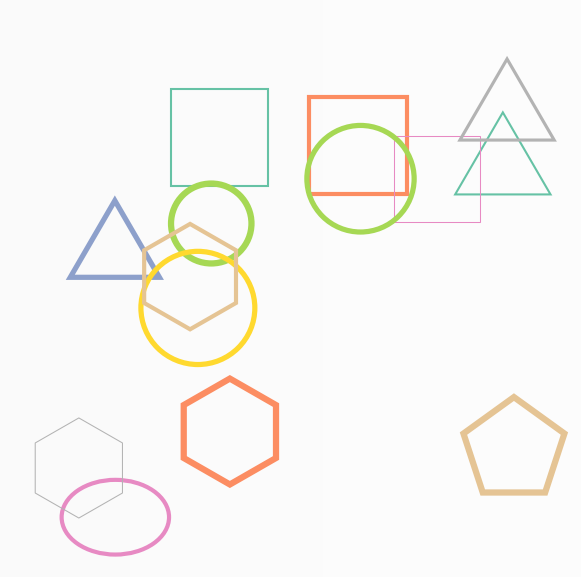[{"shape": "triangle", "thickness": 1, "radius": 0.47, "center": [0.865, 0.71]}, {"shape": "square", "thickness": 1, "radius": 0.42, "center": [0.378, 0.761]}, {"shape": "square", "thickness": 2, "radius": 0.42, "center": [0.616, 0.748]}, {"shape": "hexagon", "thickness": 3, "radius": 0.46, "center": [0.395, 0.252]}, {"shape": "triangle", "thickness": 2.5, "radius": 0.44, "center": [0.198, 0.563]}, {"shape": "oval", "thickness": 2, "radius": 0.46, "center": [0.198, 0.104]}, {"shape": "square", "thickness": 0.5, "radius": 0.37, "center": [0.752, 0.689]}, {"shape": "circle", "thickness": 3, "radius": 0.35, "center": [0.363, 0.612]}, {"shape": "circle", "thickness": 2.5, "radius": 0.46, "center": [0.62, 0.69]}, {"shape": "circle", "thickness": 2.5, "radius": 0.49, "center": [0.34, 0.466]}, {"shape": "hexagon", "thickness": 2, "radius": 0.46, "center": [0.327, 0.52]}, {"shape": "pentagon", "thickness": 3, "radius": 0.46, "center": [0.884, 0.22]}, {"shape": "hexagon", "thickness": 0.5, "radius": 0.43, "center": [0.136, 0.189]}, {"shape": "triangle", "thickness": 1.5, "radius": 0.47, "center": [0.872, 0.803]}]